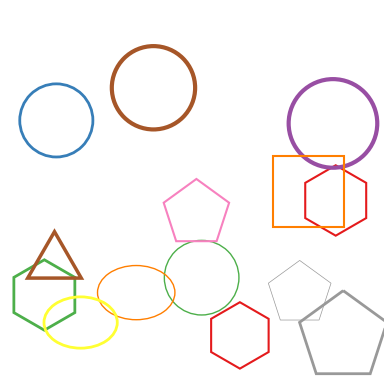[{"shape": "hexagon", "thickness": 1.5, "radius": 0.46, "center": [0.872, 0.479]}, {"shape": "hexagon", "thickness": 1.5, "radius": 0.43, "center": [0.623, 0.129]}, {"shape": "circle", "thickness": 2, "radius": 0.47, "center": [0.146, 0.687]}, {"shape": "hexagon", "thickness": 2, "radius": 0.46, "center": [0.115, 0.234]}, {"shape": "circle", "thickness": 1, "radius": 0.48, "center": [0.524, 0.279]}, {"shape": "circle", "thickness": 3, "radius": 0.58, "center": [0.865, 0.679]}, {"shape": "square", "thickness": 1.5, "radius": 0.46, "center": [0.801, 0.503]}, {"shape": "oval", "thickness": 1, "radius": 0.5, "center": [0.354, 0.24]}, {"shape": "oval", "thickness": 2, "radius": 0.48, "center": [0.209, 0.162]}, {"shape": "circle", "thickness": 3, "radius": 0.54, "center": [0.399, 0.772]}, {"shape": "triangle", "thickness": 2.5, "radius": 0.4, "center": [0.142, 0.318]}, {"shape": "pentagon", "thickness": 1.5, "radius": 0.45, "center": [0.51, 0.446]}, {"shape": "pentagon", "thickness": 0.5, "radius": 0.43, "center": [0.778, 0.238]}, {"shape": "pentagon", "thickness": 2, "radius": 0.6, "center": [0.892, 0.126]}]